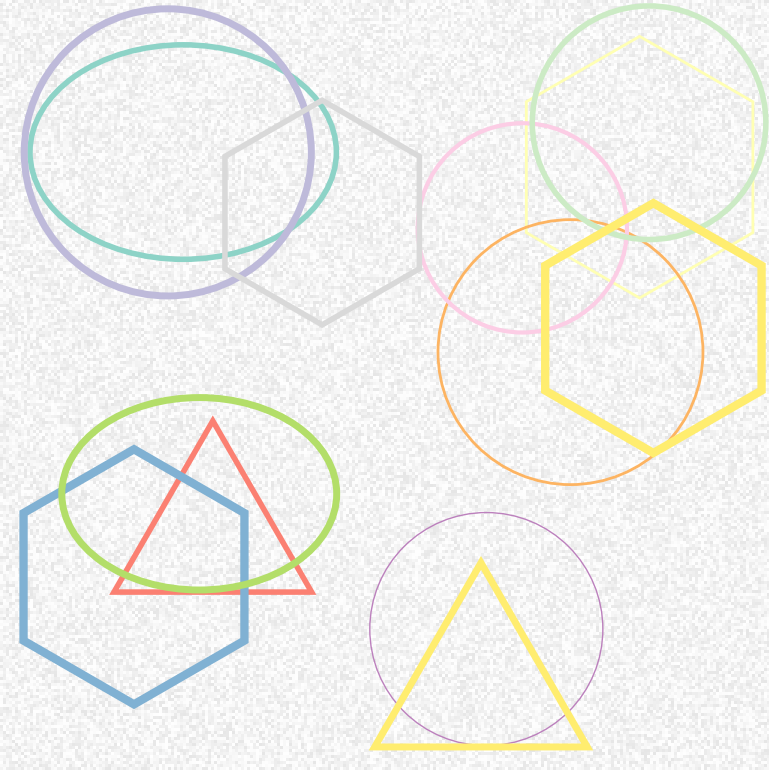[{"shape": "oval", "thickness": 2, "radius": 0.99, "center": [0.238, 0.803]}, {"shape": "hexagon", "thickness": 1, "radius": 0.85, "center": [0.831, 0.783]}, {"shape": "circle", "thickness": 2.5, "radius": 0.93, "center": [0.218, 0.802]}, {"shape": "triangle", "thickness": 2, "radius": 0.74, "center": [0.276, 0.305]}, {"shape": "hexagon", "thickness": 3, "radius": 0.83, "center": [0.174, 0.251]}, {"shape": "circle", "thickness": 1, "radius": 0.86, "center": [0.741, 0.543]}, {"shape": "oval", "thickness": 2.5, "radius": 0.89, "center": [0.259, 0.359]}, {"shape": "circle", "thickness": 1.5, "radius": 0.68, "center": [0.678, 0.704]}, {"shape": "hexagon", "thickness": 2, "radius": 0.73, "center": [0.418, 0.724]}, {"shape": "circle", "thickness": 0.5, "radius": 0.76, "center": [0.632, 0.183]}, {"shape": "circle", "thickness": 2, "radius": 0.76, "center": [0.843, 0.841]}, {"shape": "hexagon", "thickness": 3, "radius": 0.81, "center": [0.849, 0.574]}, {"shape": "triangle", "thickness": 2.5, "radius": 0.8, "center": [0.625, 0.11]}]